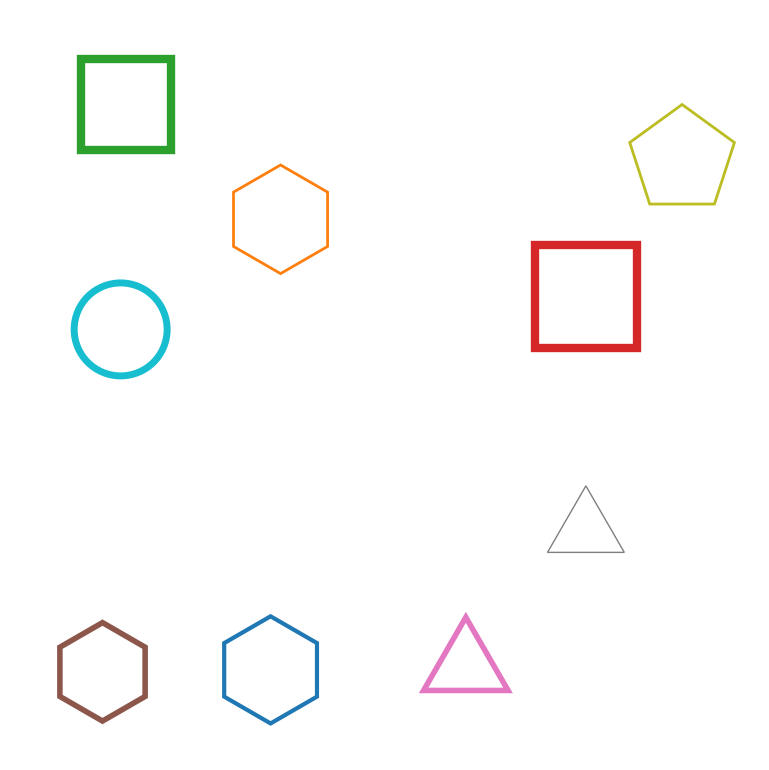[{"shape": "hexagon", "thickness": 1.5, "radius": 0.35, "center": [0.351, 0.13]}, {"shape": "hexagon", "thickness": 1, "radius": 0.35, "center": [0.364, 0.715]}, {"shape": "square", "thickness": 3, "radius": 0.29, "center": [0.164, 0.864]}, {"shape": "square", "thickness": 3, "radius": 0.33, "center": [0.761, 0.615]}, {"shape": "hexagon", "thickness": 2, "radius": 0.32, "center": [0.133, 0.127]}, {"shape": "triangle", "thickness": 2, "radius": 0.32, "center": [0.605, 0.135]}, {"shape": "triangle", "thickness": 0.5, "radius": 0.29, "center": [0.761, 0.311]}, {"shape": "pentagon", "thickness": 1, "radius": 0.36, "center": [0.886, 0.793]}, {"shape": "circle", "thickness": 2.5, "radius": 0.3, "center": [0.157, 0.572]}]